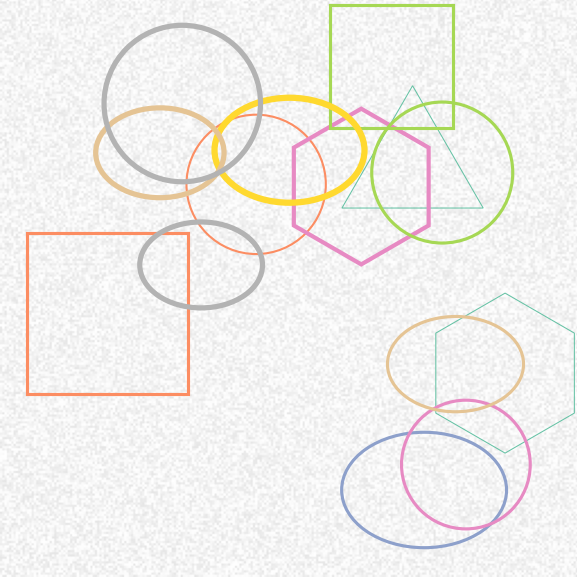[{"shape": "triangle", "thickness": 0.5, "radius": 0.71, "center": [0.714, 0.71]}, {"shape": "hexagon", "thickness": 0.5, "radius": 0.69, "center": [0.875, 0.353]}, {"shape": "square", "thickness": 1.5, "radius": 0.7, "center": [0.186, 0.456]}, {"shape": "circle", "thickness": 1, "radius": 0.6, "center": [0.444, 0.68]}, {"shape": "oval", "thickness": 1.5, "radius": 0.71, "center": [0.734, 0.151]}, {"shape": "circle", "thickness": 1.5, "radius": 0.56, "center": [0.807, 0.195]}, {"shape": "hexagon", "thickness": 2, "radius": 0.67, "center": [0.626, 0.676]}, {"shape": "square", "thickness": 1.5, "radius": 0.53, "center": [0.678, 0.884]}, {"shape": "circle", "thickness": 1.5, "radius": 0.61, "center": [0.766, 0.7]}, {"shape": "oval", "thickness": 3, "radius": 0.65, "center": [0.501, 0.739]}, {"shape": "oval", "thickness": 1.5, "radius": 0.59, "center": [0.789, 0.369]}, {"shape": "oval", "thickness": 2.5, "radius": 0.56, "center": [0.277, 0.735]}, {"shape": "oval", "thickness": 2.5, "radius": 0.53, "center": [0.348, 0.54]}, {"shape": "circle", "thickness": 2.5, "radius": 0.68, "center": [0.316, 0.82]}]